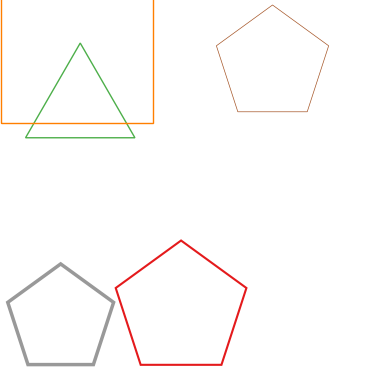[{"shape": "pentagon", "thickness": 1.5, "radius": 0.89, "center": [0.47, 0.197]}, {"shape": "triangle", "thickness": 1, "radius": 0.82, "center": [0.208, 0.724]}, {"shape": "square", "thickness": 1, "radius": 0.99, "center": [0.2, 0.879]}, {"shape": "pentagon", "thickness": 0.5, "radius": 0.77, "center": [0.708, 0.834]}, {"shape": "pentagon", "thickness": 2.5, "radius": 0.72, "center": [0.158, 0.17]}]